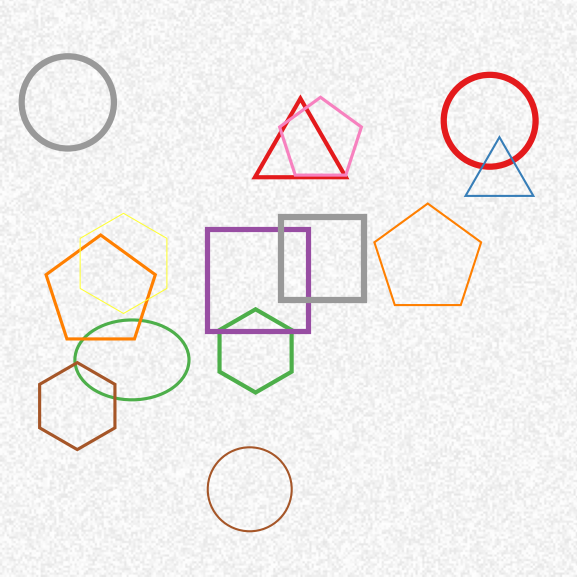[{"shape": "circle", "thickness": 3, "radius": 0.4, "center": [0.848, 0.79]}, {"shape": "triangle", "thickness": 2, "radius": 0.45, "center": [0.52, 0.738]}, {"shape": "triangle", "thickness": 1, "radius": 0.34, "center": [0.865, 0.694]}, {"shape": "hexagon", "thickness": 2, "radius": 0.36, "center": [0.443, 0.392]}, {"shape": "oval", "thickness": 1.5, "radius": 0.49, "center": [0.228, 0.376]}, {"shape": "square", "thickness": 2.5, "radius": 0.44, "center": [0.445, 0.514]}, {"shape": "pentagon", "thickness": 1, "radius": 0.49, "center": [0.741, 0.55]}, {"shape": "pentagon", "thickness": 1.5, "radius": 0.5, "center": [0.174, 0.493]}, {"shape": "hexagon", "thickness": 0.5, "radius": 0.43, "center": [0.214, 0.543]}, {"shape": "hexagon", "thickness": 1.5, "radius": 0.38, "center": [0.134, 0.296]}, {"shape": "circle", "thickness": 1, "radius": 0.36, "center": [0.432, 0.152]}, {"shape": "pentagon", "thickness": 1.5, "radius": 0.37, "center": [0.555, 0.756]}, {"shape": "circle", "thickness": 3, "radius": 0.4, "center": [0.117, 0.822]}, {"shape": "square", "thickness": 3, "radius": 0.36, "center": [0.558, 0.551]}]